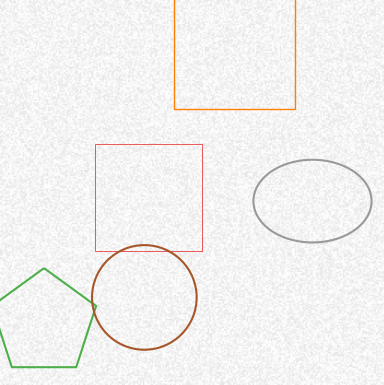[{"shape": "square", "thickness": 0.5, "radius": 0.7, "center": [0.386, 0.487]}, {"shape": "pentagon", "thickness": 1.5, "radius": 0.71, "center": [0.114, 0.161]}, {"shape": "square", "thickness": 1, "radius": 0.79, "center": [0.609, 0.875]}, {"shape": "circle", "thickness": 1.5, "radius": 0.68, "center": [0.375, 0.227]}, {"shape": "oval", "thickness": 1.5, "radius": 0.77, "center": [0.812, 0.478]}]